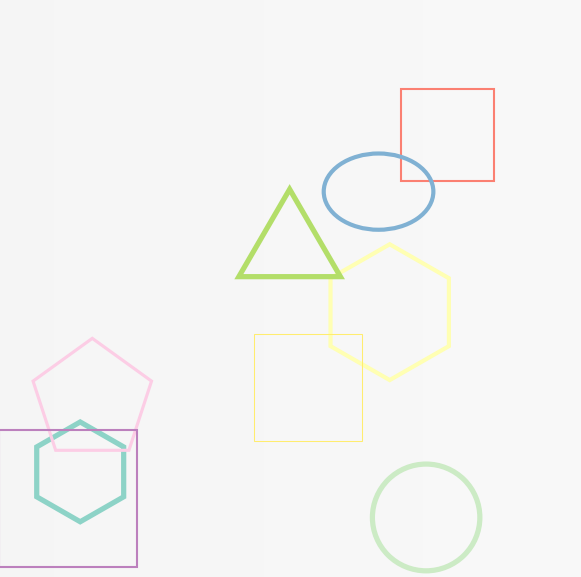[{"shape": "hexagon", "thickness": 2.5, "radius": 0.43, "center": [0.138, 0.182]}, {"shape": "hexagon", "thickness": 2, "radius": 0.59, "center": [0.67, 0.459]}, {"shape": "square", "thickness": 1, "radius": 0.4, "center": [0.77, 0.766]}, {"shape": "oval", "thickness": 2, "radius": 0.47, "center": [0.651, 0.667]}, {"shape": "triangle", "thickness": 2.5, "radius": 0.5, "center": [0.498, 0.571]}, {"shape": "pentagon", "thickness": 1.5, "radius": 0.54, "center": [0.159, 0.306]}, {"shape": "square", "thickness": 1, "radius": 0.59, "center": [0.118, 0.136]}, {"shape": "circle", "thickness": 2.5, "radius": 0.46, "center": [0.733, 0.103]}, {"shape": "square", "thickness": 0.5, "radius": 0.46, "center": [0.53, 0.329]}]